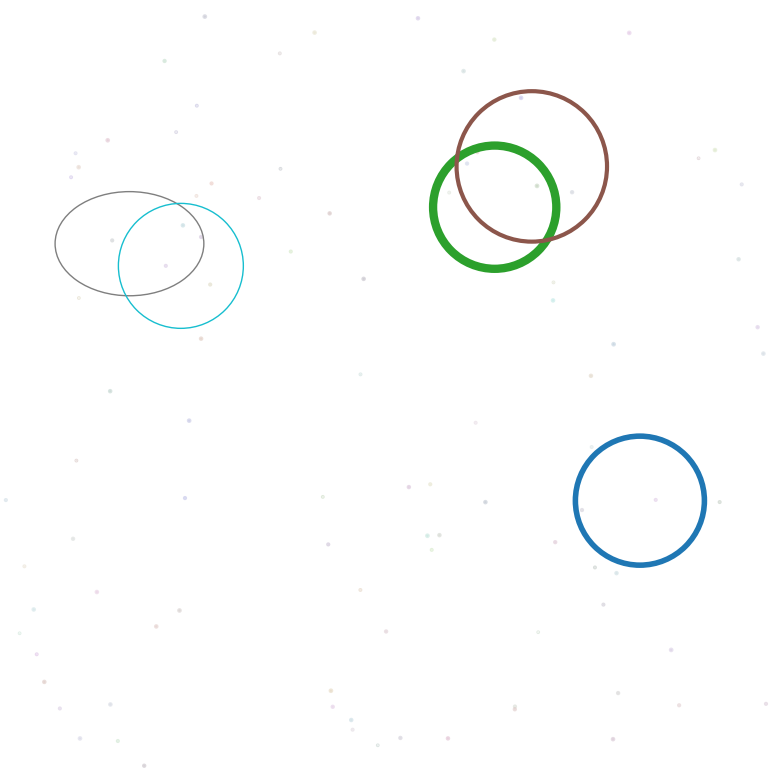[{"shape": "circle", "thickness": 2, "radius": 0.42, "center": [0.831, 0.35]}, {"shape": "circle", "thickness": 3, "radius": 0.4, "center": [0.642, 0.731]}, {"shape": "circle", "thickness": 1.5, "radius": 0.49, "center": [0.691, 0.784]}, {"shape": "oval", "thickness": 0.5, "radius": 0.48, "center": [0.168, 0.684]}, {"shape": "circle", "thickness": 0.5, "radius": 0.41, "center": [0.235, 0.655]}]